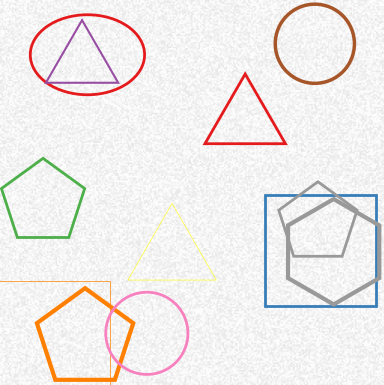[{"shape": "triangle", "thickness": 2, "radius": 0.6, "center": [0.637, 0.687]}, {"shape": "oval", "thickness": 2, "radius": 0.74, "center": [0.227, 0.858]}, {"shape": "square", "thickness": 2, "radius": 0.72, "center": [0.833, 0.349]}, {"shape": "pentagon", "thickness": 2, "radius": 0.57, "center": [0.112, 0.475]}, {"shape": "triangle", "thickness": 1.5, "radius": 0.54, "center": [0.213, 0.839]}, {"shape": "square", "thickness": 0.5, "radius": 0.74, "center": [0.137, 0.121]}, {"shape": "pentagon", "thickness": 3, "radius": 0.66, "center": [0.221, 0.12]}, {"shape": "triangle", "thickness": 0.5, "radius": 0.66, "center": [0.447, 0.339]}, {"shape": "circle", "thickness": 2.5, "radius": 0.51, "center": [0.818, 0.886]}, {"shape": "circle", "thickness": 2, "radius": 0.53, "center": [0.381, 0.134]}, {"shape": "hexagon", "thickness": 3, "radius": 0.68, "center": [0.867, 0.346]}, {"shape": "pentagon", "thickness": 2, "radius": 0.53, "center": [0.826, 0.421]}]